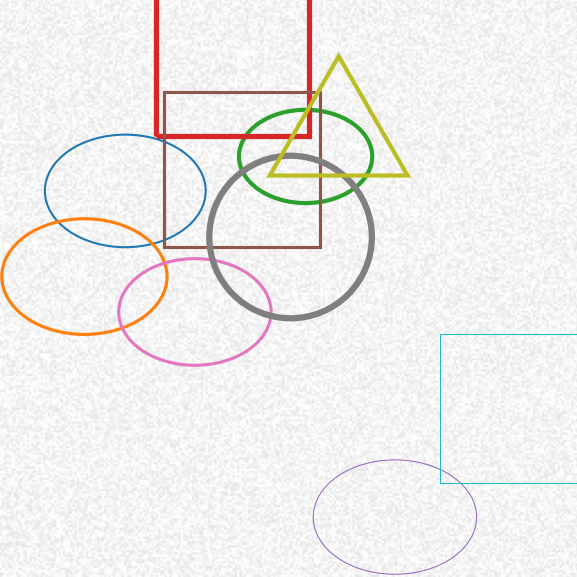[{"shape": "oval", "thickness": 1, "radius": 0.7, "center": [0.217, 0.669]}, {"shape": "oval", "thickness": 1.5, "radius": 0.72, "center": [0.146, 0.52]}, {"shape": "oval", "thickness": 2, "radius": 0.58, "center": [0.529, 0.728]}, {"shape": "square", "thickness": 2.5, "radius": 0.66, "center": [0.403, 0.895]}, {"shape": "oval", "thickness": 0.5, "radius": 0.71, "center": [0.684, 0.104]}, {"shape": "square", "thickness": 1.5, "radius": 0.67, "center": [0.419, 0.705]}, {"shape": "oval", "thickness": 1.5, "radius": 0.66, "center": [0.337, 0.459]}, {"shape": "circle", "thickness": 3, "radius": 0.7, "center": [0.503, 0.589]}, {"shape": "triangle", "thickness": 2, "radius": 0.69, "center": [0.586, 0.764]}, {"shape": "square", "thickness": 0.5, "radius": 0.64, "center": [0.891, 0.292]}]